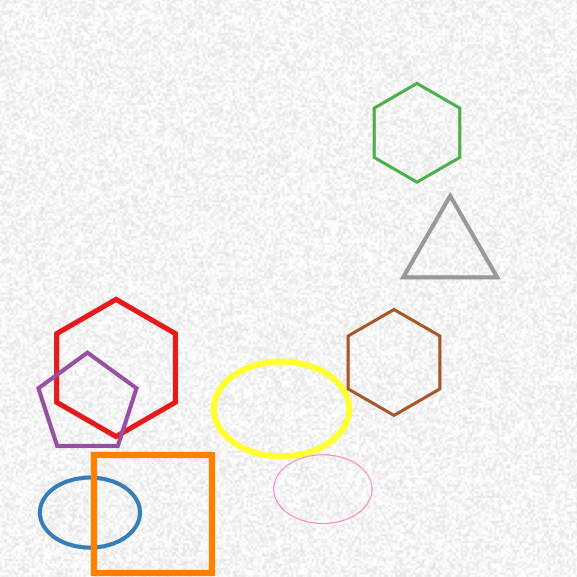[{"shape": "hexagon", "thickness": 2.5, "radius": 0.59, "center": [0.201, 0.362]}, {"shape": "oval", "thickness": 2, "radius": 0.43, "center": [0.156, 0.112]}, {"shape": "hexagon", "thickness": 1.5, "radius": 0.43, "center": [0.722, 0.769]}, {"shape": "pentagon", "thickness": 2, "radius": 0.45, "center": [0.151, 0.299]}, {"shape": "square", "thickness": 3, "radius": 0.51, "center": [0.265, 0.109]}, {"shape": "oval", "thickness": 3, "radius": 0.59, "center": [0.487, 0.291]}, {"shape": "hexagon", "thickness": 1.5, "radius": 0.46, "center": [0.682, 0.372]}, {"shape": "oval", "thickness": 0.5, "radius": 0.43, "center": [0.559, 0.152]}, {"shape": "triangle", "thickness": 2, "radius": 0.47, "center": [0.78, 0.566]}]